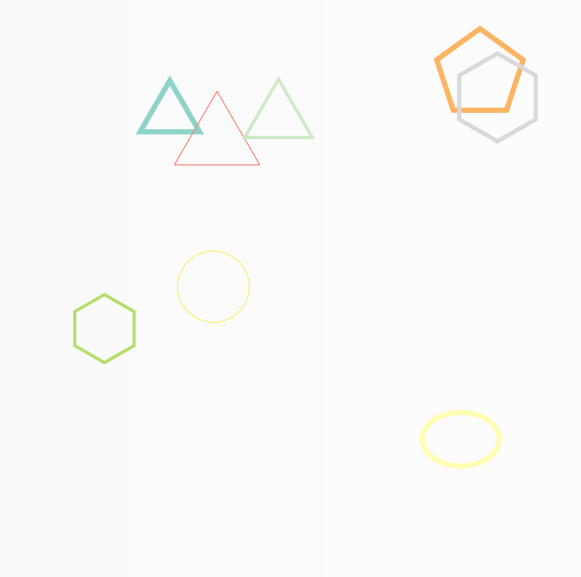[{"shape": "triangle", "thickness": 2.5, "radius": 0.3, "center": [0.292, 0.8]}, {"shape": "oval", "thickness": 2.5, "radius": 0.33, "center": [0.793, 0.239]}, {"shape": "triangle", "thickness": 0.5, "radius": 0.42, "center": [0.373, 0.756]}, {"shape": "pentagon", "thickness": 2.5, "radius": 0.39, "center": [0.826, 0.871]}, {"shape": "hexagon", "thickness": 1.5, "radius": 0.29, "center": [0.18, 0.43]}, {"shape": "hexagon", "thickness": 2, "radius": 0.38, "center": [0.856, 0.831]}, {"shape": "triangle", "thickness": 1.5, "radius": 0.34, "center": [0.479, 0.795]}, {"shape": "circle", "thickness": 0.5, "radius": 0.31, "center": [0.367, 0.503]}]